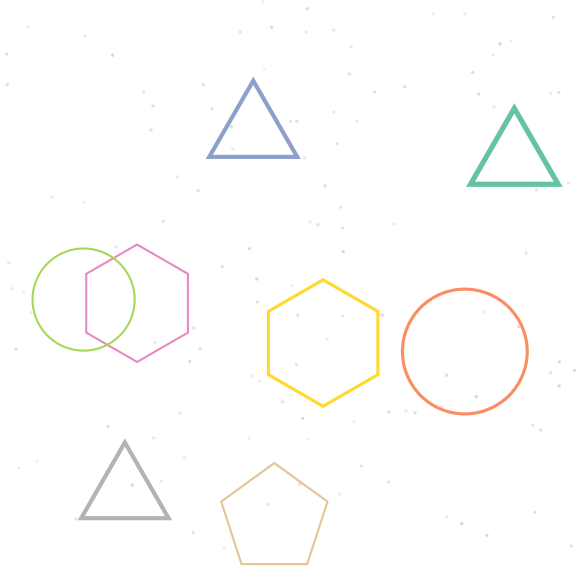[{"shape": "triangle", "thickness": 2.5, "radius": 0.44, "center": [0.891, 0.724]}, {"shape": "circle", "thickness": 1.5, "radius": 0.54, "center": [0.805, 0.39]}, {"shape": "triangle", "thickness": 2, "radius": 0.44, "center": [0.439, 0.771]}, {"shape": "hexagon", "thickness": 1, "radius": 0.51, "center": [0.237, 0.474]}, {"shape": "circle", "thickness": 1, "radius": 0.44, "center": [0.145, 0.48]}, {"shape": "hexagon", "thickness": 1.5, "radius": 0.55, "center": [0.56, 0.405]}, {"shape": "pentagon", "thickness": 1, "radius": 0.48, "center": [0.475, 0.101]}, {"shape": "triangle", "thickness": 2, "radius": 0.44, "center": [0.216, 0.146]}]